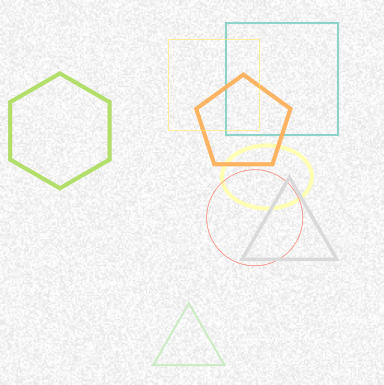[{"shape": "square", "thickness": 1.5, "radius": 0.73, "center": [0.734, 0.794]}, {"shape": "oval", "thickness": 3, "radius": 0.58, "center": [0.693, 0.54]}, {"shape": "circle", "thickness": 0.5, "radius": 0.62, "center": [0.662, 0.434]}, {"shape": "pentagon", "thickness": 3, "radius": 0.64, "center": [0.632, 0.678]}, {"shape": "hexagon", "thickness": 3, "radius": 0.75, "center": [0.156, 0.66]}, {"shape": "triangle", "thickness": 2.5, "radius": 0.71, "center": [0.752, 0.397]}, {"shape": "triangle", "thickness": 1.5, "radius": 0.54, "center": [0.49, 0.105]}, {"shape": "square", "thickness": 0.5, "radius": 0.59, "center": [0.555, 0.781]}]